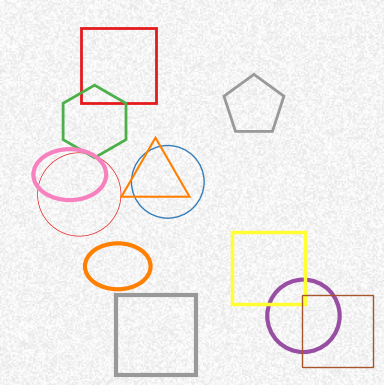[{"shape": "circle", "thickness": 0.5, "radius": 0.54, "center": [0.206, 0.495]}, {"shape": "square", "thickness": 2, "radius": 0.49, "center": [0.307, 0.83]}, {"shape": "circle", "thickness": 1, "radius": 0.47, "center": [0.436, 0.528]}, {"shape": "hexagon", "thickness": 2, "radius": 0.47, "center": [0.246, 0.685]}, {"shape": "circle", "thickness": 3, "radius": 0.47, "center": [0.788, 0.18]}, {"shape": "oval", "thickness": 3, "radius": 0.43, "center": [0.306, 0.308]}, {"shape": "triangle", "thickness": 1.5, "radius": 0.51, "center": [0.404, 0.54]}, {"shape": "square", "thickness": 2.5, "radius": 0.47, "center": [0.698, 0.304]}, {"shape": "square", "thickness": 1, "radius": 0.46, "center": [0.876, 0.14]}, {"shape": "oval", "thickness": 3, "radius": 0.47, "center": [0.181, 0.546]}, {"shape": "pentagon", "thickness": 2, "radius": 0.41, "center": [0.66, 0.725]}, {"shape": "square", "thickness": 3, "radius": 0.52, "center": [0.404, 0.13]}]